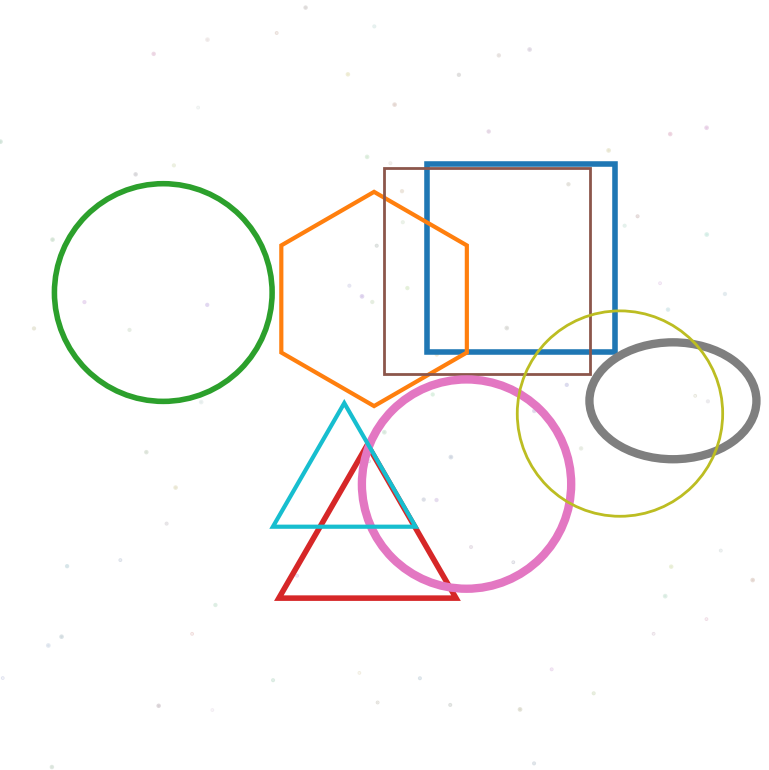[{"shape": "square", "thickness": 2, "radius": 0.61, "center": [0.677, 0.665]}, {"shape": "hexagon", "thickness": 1.5, "radius": 0.7, "center": [0.486, 0.612]}, {"shape": "circle", "thickness": 2, "radius": 0.71, "center": [0.212, 0.62]}, {"shape": "triangle", "thickness": 2, "radius": 0.66, "center": [0.477, 0.29]}, {"shape": "square", "thickness": 1, "radius": 0.67, "center": [0.633, 0.648]}, {"shape": "circle", "thickness": 3, "radius": 0.68, "center": [0.606, 0.371]}, {"shape": "oval", "thickness": 3, "radius": 0.54, "center": [0.874, 0.48]}, {"shape": "circle", "thickness": 1, "radius": 0.67, "center": [0.805, 0.463]}, {"shape": "triangle", "thickness": 1.5, "radius": 0.54, "center": [0.447, 0.369]}]